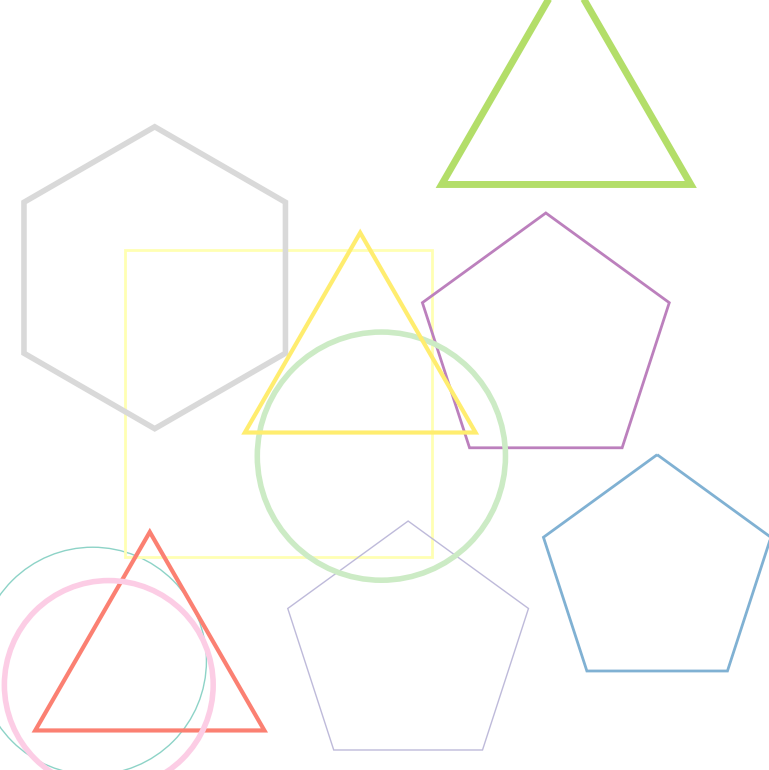[{"shape": "circle", "thickness": 0.5, "radius": 0.74, "center": [0.12, 0.142]}, {"shape": "square", "thickness": 1, "radius": 1.0, "center": [0.361, 0.476]}, {"shape": "pentagon", "thickness": 0.5, "radius": 0.82, "center": [0.53, 0.159]}, {"shape": "triangle", "thickness": 1.5, "radius": 0.86, "center": [0.195, 0.137]}, {"shape": "pentagon", "thickness": 1, "radius": 0.78, "center": [0.853, 0.254]}, {"shape": "triangle", "thickness": 2.5, "radius": 0.93, "center": [0.735, 0.854]}, {"shape": "circle", "thickness": 2, "radius": 0.68, "center": [0.141, 0.11]}, {"shape": "hexagon", "thickness": 2, "radius": 0.98, "center": [0.201, 0.639]}, {"shape": "pentagon", "thickness": 1, "radius": 0.84, "center": [0.709, 0.555]}, {"shape": "circle", "thickness": 2, "radius": 0.81, "center": [0.495, 0.408]}, {"shape": "triangle", "thickness": 1.5, "radius": 0.87, "center": [0.468, 0.525]}]